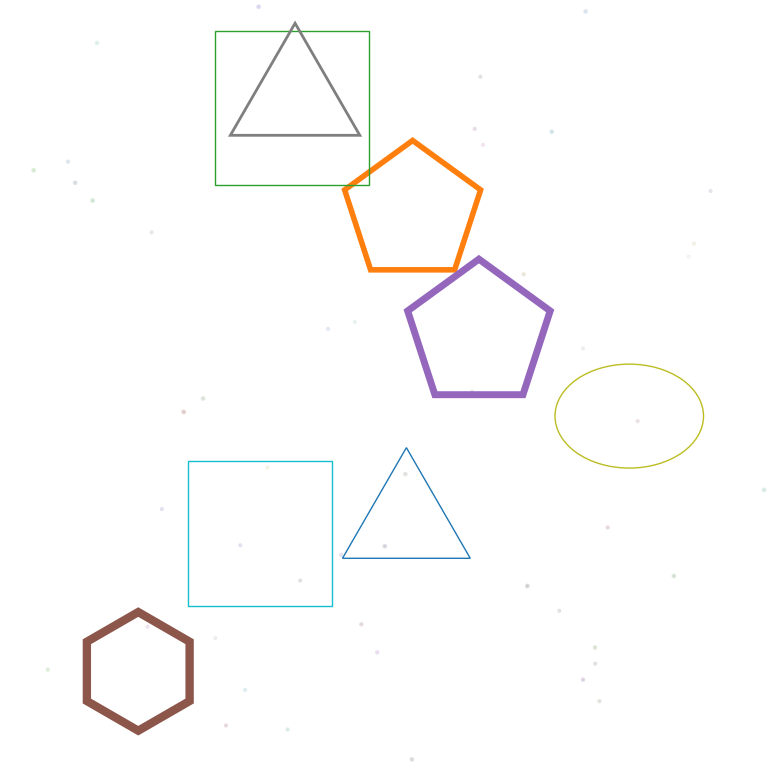[{"shape": "triangle", "thickness": 0.5, "radius": 0.48, "center": [0.528, 0.323]}, {"shape": "pentagon", "thickness": 2, "radius": 0.46, "center": [0.536, 0.725]}, {"shape": "square", "thickness": 0.5, "radius": 0.5, "center": [0.379, 0.86]}, {"shape": "pentagon", "thickness": 2.5, "radius": 0.49, "center": [0.622, 0.566]}, {"shape": "hexagon", "thickness": 3, "radius": 0.39, "center": [0.18, 0.128]}, {"shape": "triangle", "thickness": 1, "radius": 0.49, "center": [0.383, 0.873]}, {"shape": "oval", "thickness": 0.5, "radius": 0.48, "center": [0.817, 0.46]}, {"shape": "square", "thickness": 0.5, "radius": 0.47, "center": [0.338, 0.307]}]